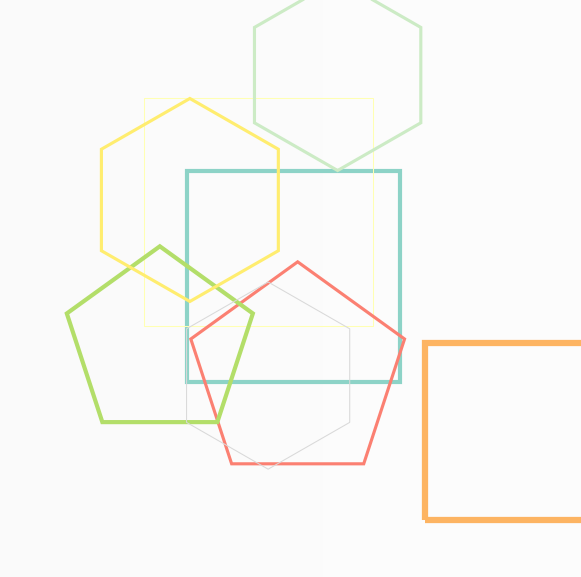[{"shape": "square", "thickness": 2, "radius": 0.92, "center": [0.505, 0.52]}, {"shape": "square", "thickness": 0.5, "radius": 0.98, "center": [0.445, 0.632]}, {"shape": "pentagon", "thickness": 1.5, "radius": 0.97, "center": [0.512, 0.352]}, {"shape": "square", "thickness": 3, "radius": 0.77, "center": [0.884, 0.252]}, {"shape": "pentagon", "thickness": 2, "radius": 0.84, "center": [0.275, 0.404]}, {"shape": "hexagon", "thickness": 0.5, "radius": 0.81, "center": [0.461, 0.349]}, {"shape": "hexagon", "thickness": 1.5, "radius": 0.83, "center": [0.581, 0.869]}, {"shape": "hexagon", "thickness": 1.5, "radius": 0.88, "center": [0.327, 0.653]}]